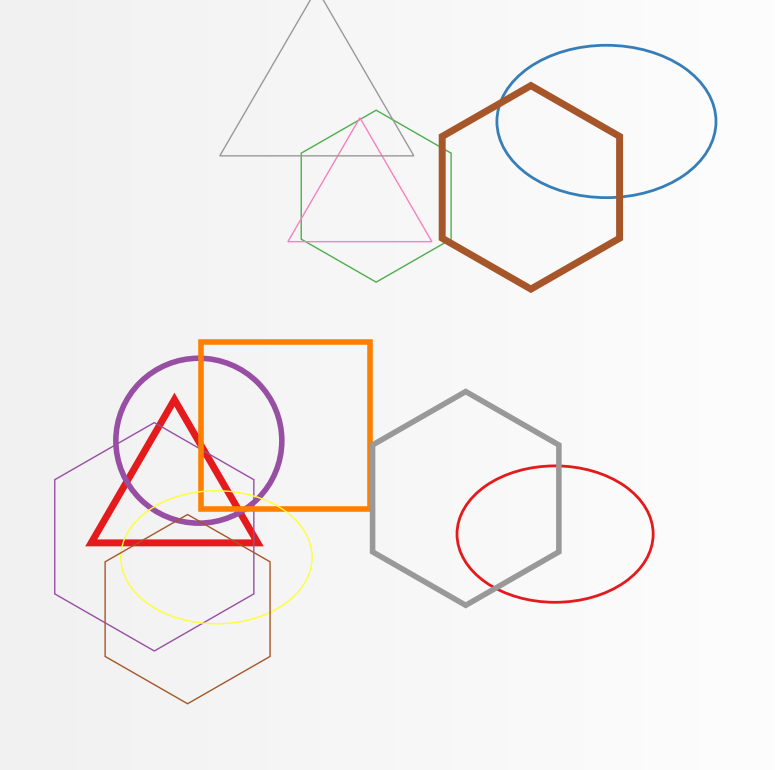[{"shape": "triangle", "thickness": 2.5, "radius": 0.62, "center": [0.225, 0.357]}, {"shape": "oval", "thickness": 1, "radius": 0.63, "center": [0.716, 0.306]}, {"shape": "oval", "thickness": 1, "radius": 0.71, "center": [0.783, 0.842]}, {"shape": "hexagon", "thickness": 0.5, "radius": 0.56, "center": [0.485, 0.745]}, {"shape": "hexagon", "thickness": 0.5, "radius": 0.74, "center": [0.199, 0.303]}, {"shape": "circle", "thickness": 2, "radius": 0.54, "center": [0.257, 0.428]}, {"shape": "square", "thickness": 2, "radius": 0.54, "center": [0.368, 0.447]}, {"shape": "oval", "thickness": 0.5, "radius": 0.62, "center": [0.279, 0.276]}, {"shape": "hexagon", "thickness": 2.5, "radius": 0.66, "center": [0.685, 0.757]}, {"shape": "hexagon", "thickness": 0.5, "radius": 0.61, "center": [0.242, 0.209]}, {"shape": "triangle", "thickness": 0.5, "radius": 0.54, "center": [0.464, 0.74]}, {"shape": "triangle", "thickness": 0.5, "radius": 0.72, "center": [0.409, 0.87]}, {"shape": "hexagon", "thickness": 2, "radius": 0.69, "center": [0.601, 0.353]}]